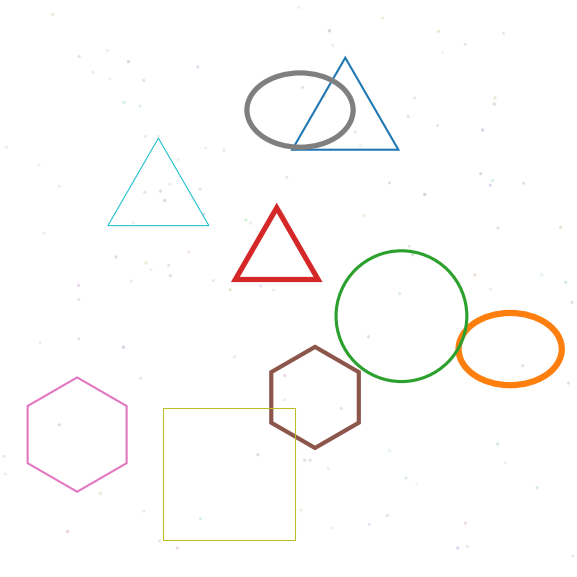[{"shape": "triangle", "thickness": 1, "radius": 0.53, "center": [0.598, 0.793]}, {"shape": "oval", "thickness": 3, "radius": 0.45, "center": [0.883, 0.395]}, {"shape": "circle", "thickness": 1.5, "radius": 0.57, "center": [0.695, 0.452]}, {"shape": "triangle", "thickness": 2.5, "radius": 0.41, "center": [0.479, 0.557]}, {"shape": "hexagon", "thickness": 2, "radius": 0.44, "center": [0.546, 0.311]}, {"shape": "hexagon", "thickness": 1, "radius": 0.49, "center": [0.134, 0.247]}, {"shape": "oval", "thickness": 2.5, "radius": 0.46, "center": [0.52, 0.809]}, {"shape": "square", "thickness": 0.5, "radius": 0.57, "center": [0.397, 0.178]}, {"shape": "triangle", "thickness": 0.5, "radius": 0.5, "center": [0.274, 0.659]}]